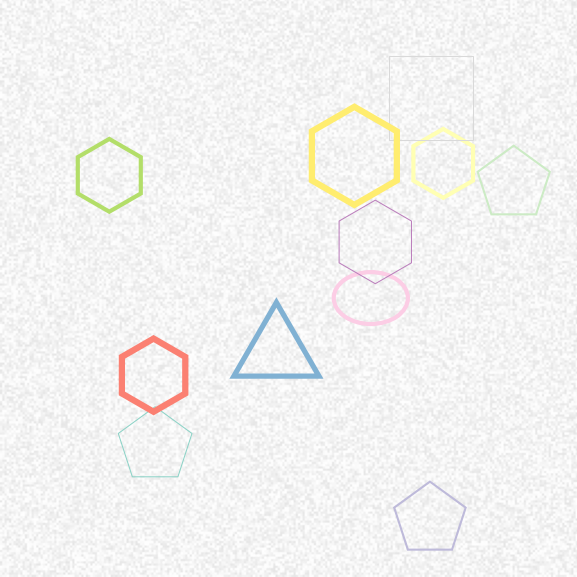[{"shape": "pentagon", "thickness": 0.5, "radius": 0.34, "center": [0.269, 0.228]}, {"shape": "hexagon", "thickness": 2, "radius": 0.3, "center": [0.767, 0.716]}, {"shape": "pentagon", "thickness": 1, "radius": 0.33, "center": [0.744, 0.1]}, {"shape": "hexagon", "thickness": 3, "radius": 0.32, "center": [0.266, 0.349]}, {"shape": "triangle", "thickness": 2.5, "radius": 0.43, "center": [0.479, 0.39]}, {"shape": "hexagon", "thickness": 2, "radius": 0.31, "center": [0.189, 0.696]}, {"shape": "oval", "thickness": 2, "radius": 0.32, "center": [0.642, 0.483]}, {"shape": "square", "thickness": 0.5, "radius": 0.37, "center": [0.746, 0.829]}, {"shape": "hexagon", "thickness": 0.5, "radius": 0.36, "center": [0.65, 0.58]}, {"shape": "pentagon", "thickness": 1, "radius": 0.33, "center": [0.89, 0.681]}, {"shape": "hexagon", "thickness": 3, "radius": 0.42, "center": [0.614, 0.729]}]